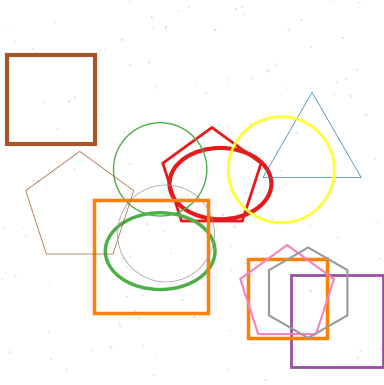[{"shape": "oval", "thickness": 3, "radius": 0.66, "center": [0.573, 0.523]}, {"shape": "pentagon", "thickness": 2, "radius": 0.67, "center": [0.55, 0.535]}, {"shape": "triangle", "thickness": 0.5, "radius": 0.74, "center": [0.811, 0.612]}, {"shape": "oval", "thickness": 2.5, "radius": 0.71, "center": [0.416, 0.348]}, {"shape": "circle", "thickness": 1, "radius": 0.61, "center": [0.416, 0.56]}, {"shape": "square", "thickness": 2, "radius": 0.6, "center": [0.876, 0.165]}, {"shape": "square", "thickness": 2.5, "radius": 0.51, "center": [0.746, 0.224]}, {"shape": "square", "thickness": 2.5, "radius": 0.74, "center": [0.392, 0.334]}, {"shape": "circle", "thickness": 2, "radius": 0.69, "center": [0.731, 0.559]}, {"shape": "pentagon", "thickness": 0.5, "radius": 0.74, "center": [0.207, 0.459]}, {"shape": "square", "thickness": 3, "radius": 0.58, "center": [0.133, 0.741]}, {"shape": "pentagon", "thickness": 1.5, "radius": 0.64, "center": [0.746, 0.236]}, {"shape": "circle", "thickness": 0.5, "radius": 0.63, "center": [0.431, 0.394]}, {"shape": "hexagon", "thickness": 1.5, "radius": 0.59, "center": [0.8, 0.24]}]